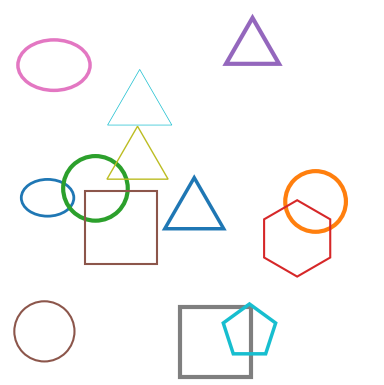[{"shape": "triangle", "thickness": 2.5, "radius": 0.44, "center": [0.504, 0.45]}, {"shape": "oval", "thickness": 2, "radius": 0.34, "center": [0.124, 0.486]}, {"shape": "circle", "thickness": 3, "radius": 0.39, "center": [0.82, 0.477]}, {"shape": "circle", "thickness": 3, "radius": 0.42, "center": [0.248, 0.511]}, {"shape": "hexagon", "thickness": 1.5, "radius": 0.5, "center": [0.772, 0.381]}, {"shape": "triangle", "thickness": 3, "radius": 0.4, "center": [0.656, 0.874]}, {"shape": "square", "thickness": 1.5, "radius": 0.47, "center": [0.314, 0.41]}, {"shape": "circle", "thickness": 1.5, "radius": 0.39, "center": [0.115, 0.139]}, {"shape": "oval", "thickness": 2.5, "radius": 0.47, "center": [0.14, 0.831]}, {"shape": "square", "thickness": 3, "radius": 0.46, "center": [0.56, 0.111]}, {"shape": "triangle", "thickness": 1, "radius": 0.46, "center": [0.357, 0.58]}, {"shape": "triangle", "thickness": 0.5, "radius": 0.48, "center": [0.363, 0.723]}, {"shape": "pentagon", "thickness": 2.5, "radius": 0.36, "center": [0.648, 0.139]}]